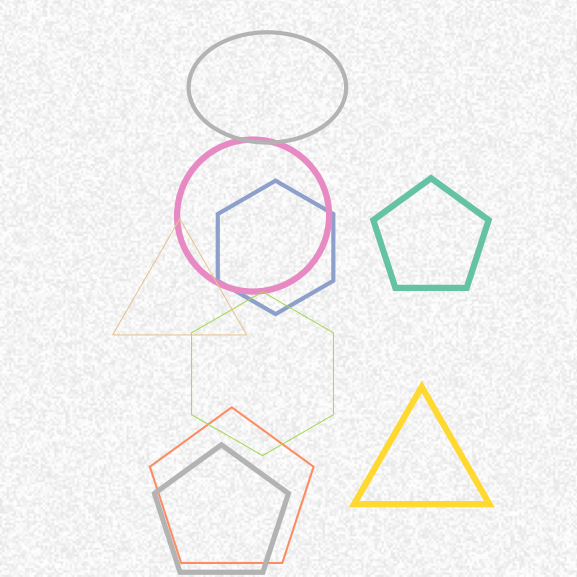[{"shape": "pentagon", "thickness": 3, "radius": 0.53, "center": [0.746, 0.586]}, {"shape": "pentagon", "thickness": 1, "radius": 0.75, "center": [0.401, 0.145]}, {"shape": "hexagon", "thickness": 2, "radius": 0.58, "center": [0.477, 0.571]}, {"shape": "circle", "thickness": 3, "radius": 0.66, "center": [0.438, 0.626]}, {"shape": "hexagon", "thickness": 0.5, "radius": 0.71, "center": [0.455, 0.352]}, {"shape": "triangle", "thickness": 3, "radius": 0.68, "center": [0.73, 0.194]}, {"shape": "triangle", "thickness": 0.5, "radius": 0.67, "center": [0.311, 0.486]}, {"shape": "pentagon", "thickness": 2.5, "radius": 0.61, "center": [0.383, 0.107]}, {"shape": "oval", "thickness": 2, "radius": 0.68, "center": [0.463, 0.848]}]